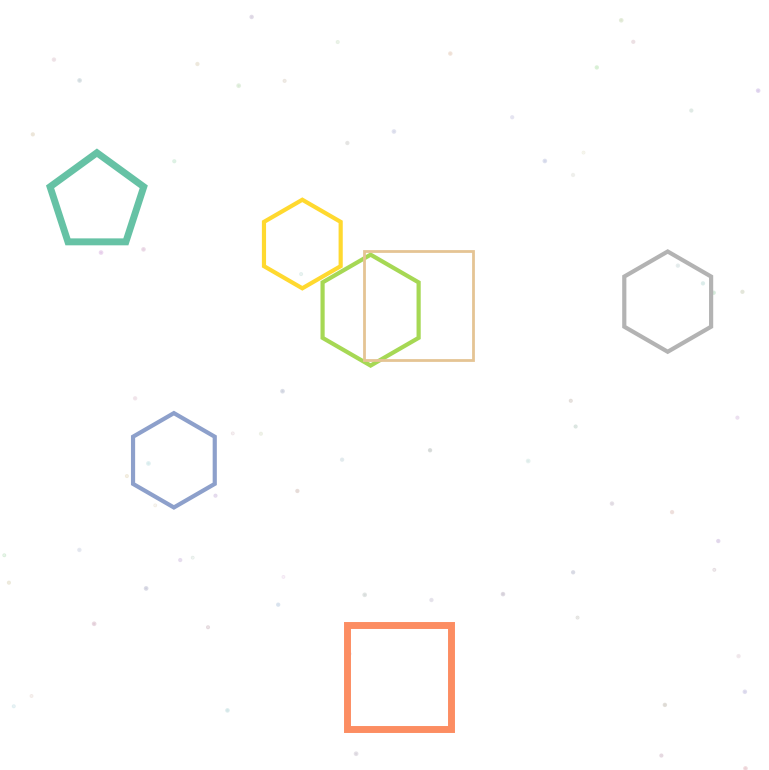[{"shape": "pentagon", "thickness": 2.5, "radius": 0.32, "center": [0.126, 0.738]}, {"shape": "square", "thickness": 2.5, "radius": 0.34, "center": [0.518, 0.121]}, {"shape": "hexagon", "thickness": 1.5, "radius": 0.31, "center": [0.226, 0.402]}, {"shape": "hexagon", "thickness": 1.5, "radius": 0.36, "center": [0.481, 0.597]}, {"shape": "hexagon", "thickness": 1.5, "radius": 0.29, "center": [0.393, 0.683]}, {"shape": "square", "thickness": 1, "radius": 0.35, "center": [0.544, 0.603]}, {"shape": "hexagon", "thickness": 1.5, "radius": 0.33, "center": [0.867, 0.608]}]